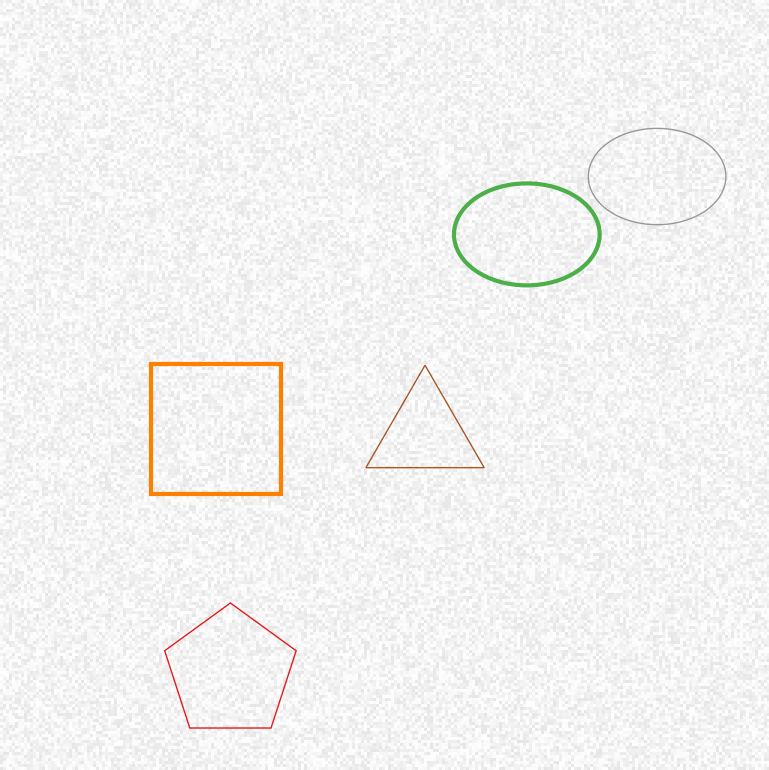[{"shape": "pentagon", "thickness": 0.5, "radius": 0.45, "center": [0.299, 0.127]}, {"shape": "oval", "thickness": 1.5, "radius": 0.47, "center": [0.684, 0.696]}, {"shape": "square", "thickness": 1.5, "radius": 0.42, "center": [0.28, 0.443]}, {"shape": "triangle", "thickness": 0.5, "radius": 0.44, "center": [0.552, 0.437]}, {"shape": "oval", "thickness": 0.5, "radius": 0.45, "center": [0.853, 0.771]}]